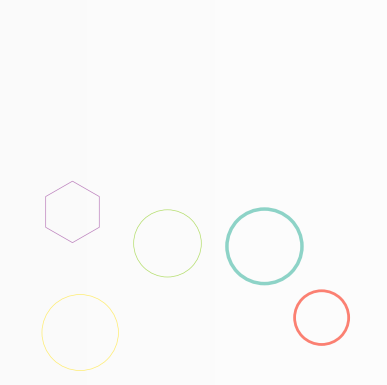[{"shape": "circle", "thickness": 2.5, "radius": 0.48, "center": [0.682, 0.36]}, {"shape": "circle", "thickness": 2, "radius": 0.35, "center": [0.83, 0.175]}, {"shape": "circle", "thickness": 0.5, "radius": 0.44, "center": [0.432, 0.368]}, {"shape": "hexagon", "thickness": 0.5, "radius": 0.4, "center": [0.187, 0.45]}, {"shape": "circle", "thickness": 0.5, "radius": 0.49, "center": [0.207, 0.136]}]